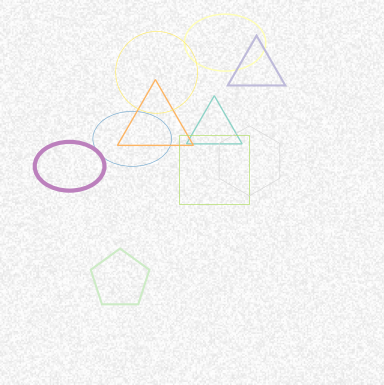[{"shape": "triangle", "thickness": 1, "radius": 0.42, "center": [0.557, 0.668]}, {"shape": "oval", "thickness": 1, "radius": 0.53, "center": [0.585, 0.889]}, {"shape": "triangle", "thickness": 1.5, "radius": 0.43, "center": [0.666, 0.821]}, {"shape": "oval", "thickness": 0.5, "radius": 0.51, "center": [0.343, 0.639]}, {"shape": "triangle", "thickness": 1, "radius": 0.57, "center": [0.404, 0.679]}, {"shape": "square", "thickness": 0.5, "radius": 0.45, "center": [0.556, 0.56]}, {"shape": "hexagon", "thickness": 0.5, "radius": 0.45, "center": [0.648, 0.582]}, {"shape": "oval", "thickness": 3, "radius": 0.45, "center": [0.181, 0.568]}, {"shape": "pentagon", "thickness": 1.5, "radius": 0.4, "center": [0.312, 0.274]}, {"shape": "circle", "thickness": 0.5, "radius": 0.53, "center": [0.407, 0.812]}]